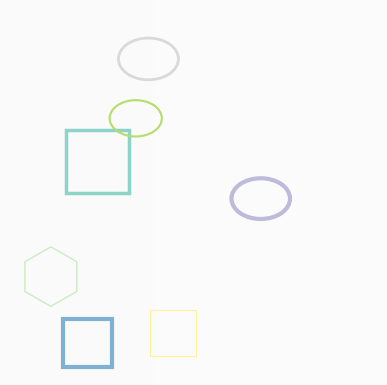[{"shape": "square", "thickness": 2.5, "radius": 0.4, "center": [0.252, 0.58]}, {"shape": "oval", "thickness": 3, "radius": 0.38, "center": [0.673, 0.484]}, {"shape": "square", "thickness": 3, "radius": 0.31, "center": [0.226, 0.109]}, {"shape": "oval", "thickness": 1.5, "radius": 0.34, "center": [0.35, 0.693]}, {"shape": "oval", "thickness": 2, "radius": 0.39, "center": [0.383, 0.847]}, {"shape": "hexagon", "thickness": 1, "radius": 0.39, "center": [0.131, 0.282]}, {"shape": "square", "thickness": 0.5, "radius": 0.3, "center": [0.447, 0.136]}]